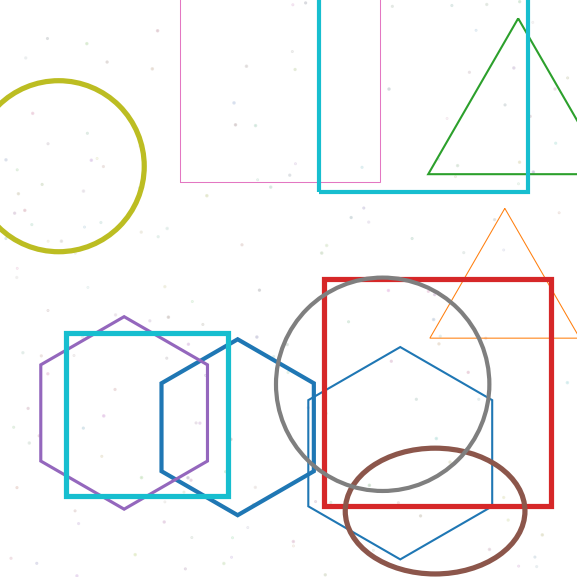[{"shape": "hexagon", "thickness": 2, "radius": 0.76, "center": [0.412, 0.259]}, {"shape": "hexagon", "thickness": 1, "radius": 0.92, "center": [0.693, 0.214]}, {"shape": "triangle", "thickness": 0.5, "radius": 0.75, "center": [0.874, 0.489]}, {"shape": "triangle", "thickness": 1, "radius": 0.9, "center": [0.897, 0.787]}, {"shape": "square", "thickness": 2.5, "radius": 0.98, "center": [0.758, 0.319]}, {"shape": "hexagon", "thickness": 1.5, "radius": 0.83, "center": [0.215, 0.284]}, {"shape": "oval", "thickness": 2.5, "radius": 0.78, "center": [0.753, 0.114]}, {"shape": "square", "thickness": 0.5, "radius": 0.87, "center": [0.485, 0.857]}, {"shape": "circle", "thickness": 2, "radius": 0.92, "center": [0.663, 0.334]}, {"shape": "circle", "thickness": 2.5, "radius": 0.74, "center": [0.102, 0.711]}, {"shape": "square", "thickness": 2.5, "radius": 0.7, "center": [0.255, 0.281]}, {"shape": "square", "thickness": 2, "radius": 0.9, "center": [0.733, 0.847]}]